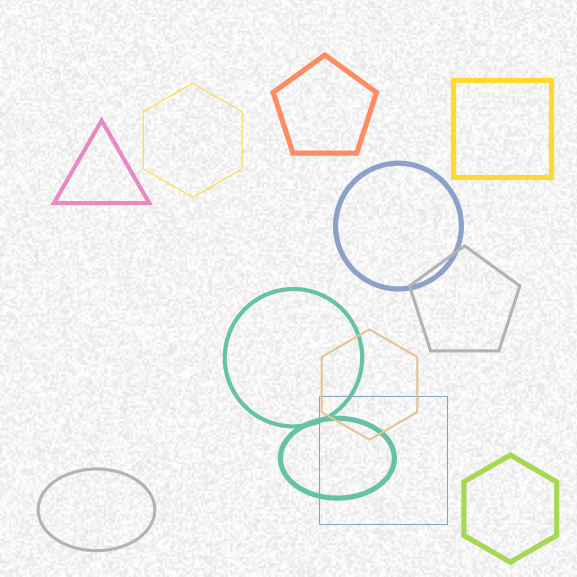[{"shape": "circle", "thickness": 2, "radius": 0.59, "center": [0.508, 0.38]}, {"shape": "oval", "thickness": 2.5, "radius": 0.49, "center": [0.584, 0.206]}, {"shape": "pentagon", "thickness": 2.5, "radius": 0.47, "center": [0.563, 0.81]}, {"shape": "circle", "thickness": 2.5, "radius": 0.54, "center": [0.69, 0.608]}, {"shape": "square", "thickness": 0.5, "radius": 0.55, "center": [0.663, 0.203]}, {"shape": "triangle", "thickness": 2, "radius": 0.48, "center": [0.176, 0.695]}, {"shape": "hexagon", "thickness": 2.5, "radius": 0.46, "center": [0.884, 0.118]}, {"shape": "square", "thickness": 2.5, "radius": 0.42, "center": [0.869, 0.777]}, {"shape": "hexagon", "thickness": 0.5, "radius": 0.49, "center": [0.334, 0.756]}, {"shape": "hexagon", "thickness": 1, "radius": 0.48, "center": [0.64, 0.333]}, {"shape": "pentagon", "thickness": 1.5, "radius": 0.5, "center": [0.805, 0.473]}, {"shape": "oval", "thickness": 1.5, "radius": 0.51, "center": [0.167, 0.116]}]